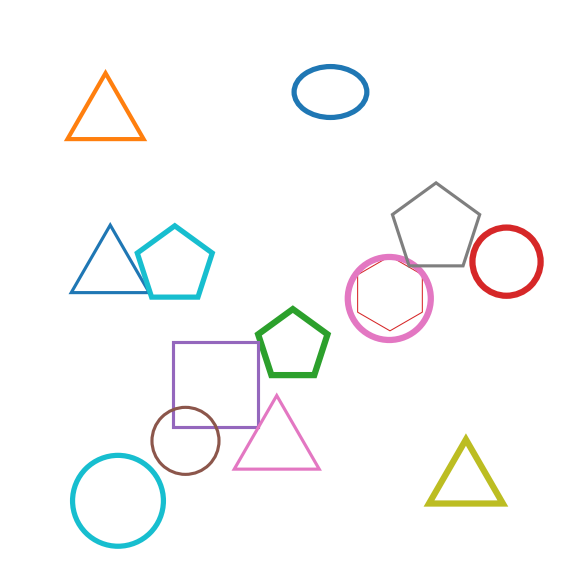[{"shape": "oval", "thickness": 2.5, "radius": 0.31, "center": [0.572, 0.84]}, {"shape": "triangle", "thickness": 1.5, "radius": 0.39, "center": [0.191, 0.531]}, {"shape": "triangle", "thickness": 2, "radius": 0.38, "center": [0.183, 0.796]}, {"shape": "pentagon", "thickness": 3, "radius": 0.32, "center": [0.507, 0.401]}, {"shape": "hexagon", "thickness": 0.5, "radius": 0.32, "center": [0.675, 0.491]}, {"shape": "circle", "thickness": 3, "radius": 0.3, "center": [0.877, 0.546]}, {"shape": "square", "thickness": 1.5, "radius": 0.37, "center": [0.373, 0.334]}, {"shape": "circle", "thickness": 1.5, "radius": 0.29, "center": [0.321, 0.236]}, {"shape": "circle", "thickness": 3, "radius": 0.36, "center": [0.674, 0.482]}, {"shape": "triangle", "thickness": 1.5, "radius": 0.42, "center": [0.479, 0.229]}, {"shape": "pentagon", "thickness": 1.5, "radius": 0.4, "center": [0.755, 0.603]}, {"shape": "triangle", "thickness": 3, "radius": 0.37, "center": [0.807, 0.164]}, {"shape": "pentagon", "thickness": 2.5, "radius": 0.34, "center": [0.303, 0.54]}, {"shape": "circle", "thickness": 2.5, "radius": 0.39, "center": [0.204, 0.132]}]